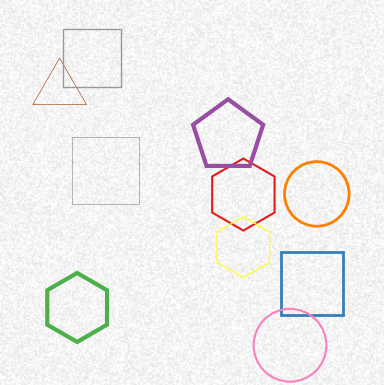[{"shape": "hexagon", "thickness": 1.5, "radius": 0.47, "center": [0.632, 0.495]}, {"shape": "square", "thickness": 2, "radius": 0.4, "center": [0.81, 0.263]}, {"shape": "hexagon", "thickness": 3, "radius": 0.45, "center": [0.2, 0.201]}, {"shape": "pentagon", "thickness": 3, "radius": 0.48, "center": [0.593, 0.646]}, {"shape": "circle", "thickness": 2, "radius": 0.42, "center": [0.823, 0.496]}, {"shape": "hexagon", "thickness": 1, "radius": 0.39, "center": [0.632, 0.358]}, {"shape": "triangle", "thickness": 0.5, "radius": 0.4, "center": [0.155, 0.769]}, {"shape": "circle", "thickness": 1.5, "radius": 0.47, "center": [0.753, 0.103]}, {"shape": "square", "thickness": 0.5, "radius": 0.44, "center": [0.273, 0.558]}, {"shape": "square", "thickness": 1, "radius": 0.38, "center": [0.24, 0.849]}]